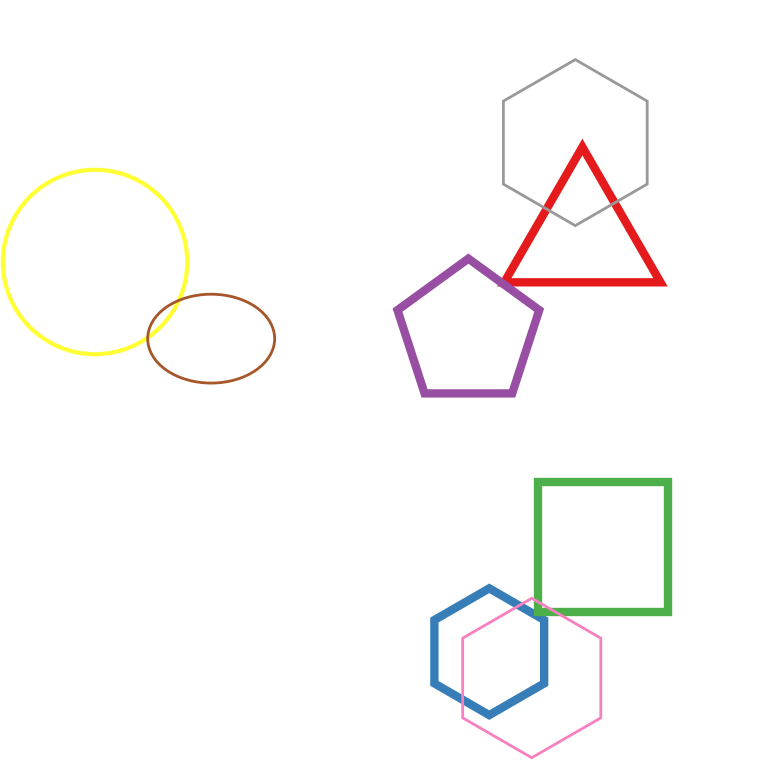[{"shape": "triangle", "thickness": 3, "radius": 0.59, "center": [0.756, 0.692]}, {"shape": "hexagon", "thickness": 3, "radius": 0.41, "center": [0.635, 0.154]}, {"shape": "square", "thickness": 3, "radius": 0.42, "center": [0.783, 0.29]}, {"shape": "pentagon", "thickness": 3, "radius": 0.48, "center": [0.608, 0.567]}, {"shape": "circle", "thickness": 1.5, "radius": 0.6, "center": [0.123, 0.66]}, {"shape": "oval", "thickness": 1, "radius": 0.41, "center": [0.274, 0.56]}, {"shape": "hexagon", "thickness": 1, "radius": 0.52, "center": [0.691, 0.119]}, {"shape": "hexagon", "thickness": 1, "radius": 0.54, "center": [0.747, 0.815]}]